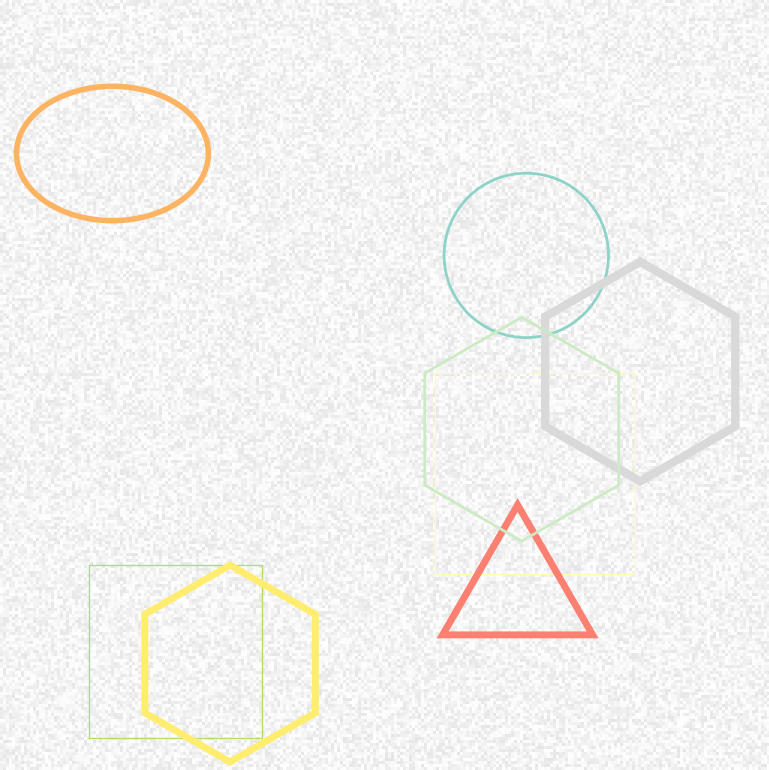[{"shape": "circle", "thickness": 1, "radius": 0.53, "center": [0.683, 0.668]}, {"shape": "square", "thickness": 0.5, "radius": 0.65, "center": [0.695, 0.385]}, {"shape": "triangle", "thickness": 2.5, "radius": 0.56, "center": [0.672, 0.232]}, {"shape": "oval", "thickness": 2, "radius": 0.62, "center": [0.146, 0.801]}, {"shape": "square", "thickness": 0.5, "radius": 0.56, "center": [0.228, 0.154]}, {"shape": "hexagon", "thickness": 3, "radius": 0.71, "center": [0.831, 0.517]}, {"shape": "hexagon", "thickness": 1, "radius": 0.73, "center": [0.678, 0.443]}, {"shape": "hexagon", "thickness": 2.5, "radius": 0.64, "center": [0.299, 0.138]}]